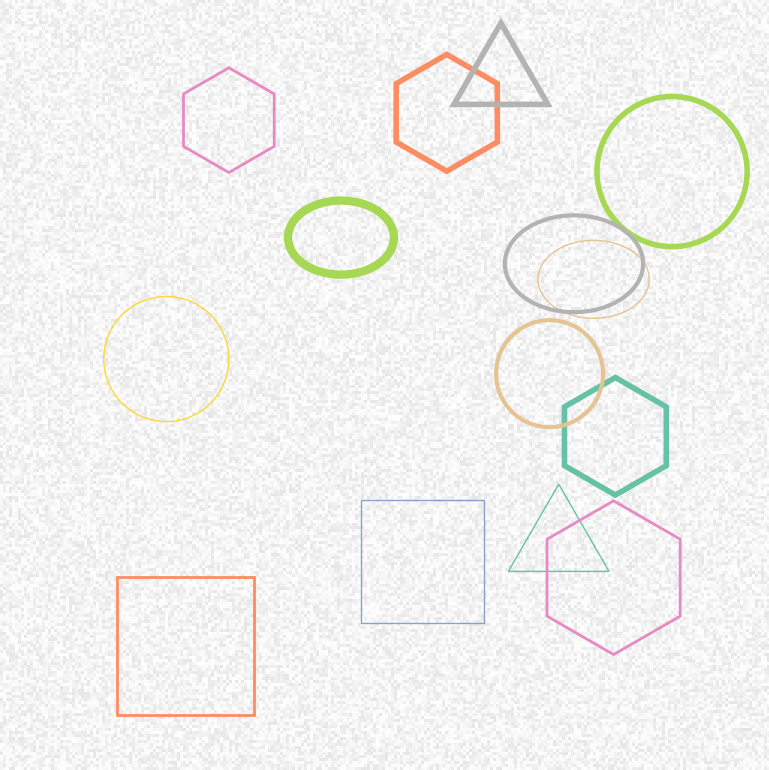[{"shape": "hexagon", "thickness": 2, "radius": 0.38, "center": [0.799, 0.433]}, {"shape": "triangle", "thickness": 0.5, "radius": 0.38, "center": [0.726, 0.296]}, {"shape": "square", "thickness": 1, "radius": 0.45, "center": [0.241, 0.161]}, {"shape": "hexagon", "thickness": 2, "radius": 0.38, "center": [0.58, 0.853]}, {"shape": "square", "thickness": 0.5, "radius": 0.4, "center": [0.549, 0.271]}, {"shape": "hexagon", "thickness": 1, "radius": 0.5, "center": [0.797, 0.25]}, {"shape": "hexagon", "thickness": 1, "radius": 0.34, "center": [0.297, 0.844]}, {"shape": "circle", "thickness": 2, "radius": 0.49, "center": [0.873, 0.777]}, {"shape": "oval", "thickness": 3, "radius": 0.34, "center": [0.443, 0.691]}, {"shape": "circle", "thickness": 0.5, "radius": 0.41, "center": [0.216, 0.534]}, {"shape": "circle", "thickness": 1.5, "radius": 0.35, "center": [0.714, 0.515]}, {"shape": "oval", "thickness": 0.5, "radius": 0.36, "center": [0.771, 0.637]}, {"shape": "triangle", "thickness": 2, "radius": 0.35, "center": [0.651, 0.9]}, {"shape": "oval", "thickness": 1.5, "radius": 0.45, "center": [0.745, 0.657]}]